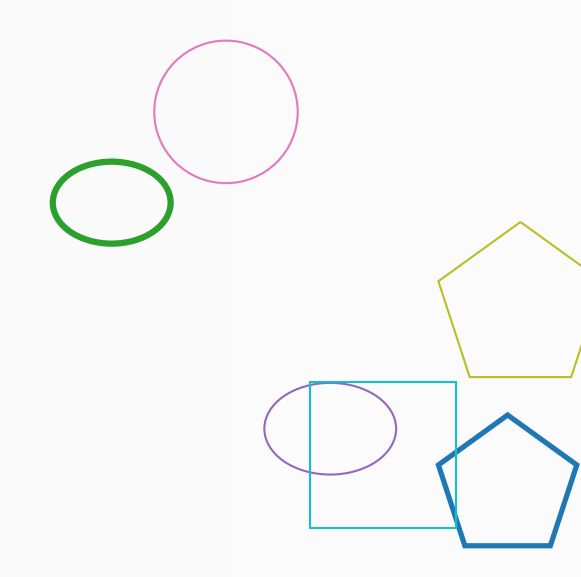[{"shape": "pentagon", "thickness": 2.5, "radius": 0.63, "center": [0.873, 0.155]}, {"shape": "oval", "thickness": 3, "radius": 0.51, "center": [0.192, 0.648]}, {"shape": "oval", "thickness": 1, "radius": 0.57, "center": [0.568, 0.257]}, {"shape": "circle", "thickness": 1, "radius": 0.62, "center": [0.389, 0.805]}, {"shape": "pentagon", "thickness": 1, "radius": 0.74, "center": [0.895, 0.466]}, {"shape": "square", "thickness": 1, "radius": 0.63, "center": [0.66, 0.211]}]